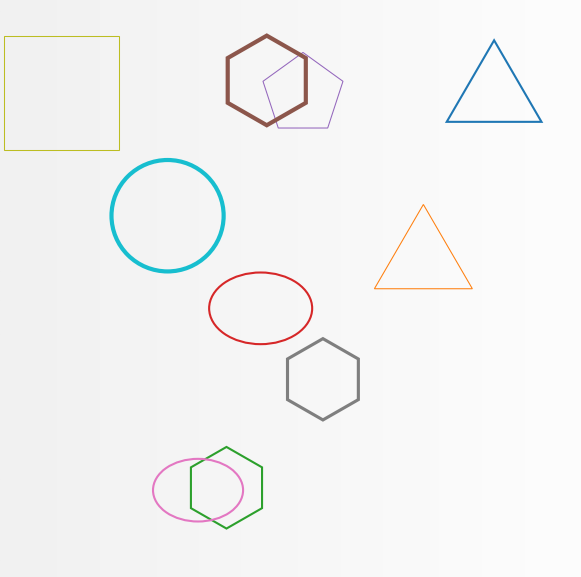[{"shape": "triangle", "thickness": 1, "radius": 0.47, "center": [0.85, 0.835]}, {"shape": "triangle", "thickness": 0.5, "radius": 0.49, "center": [0.728, 0.548]}, {"shape": "hexagon", "thickness": 1, "radius": 0.35, "center": [0.39, 0.155]}, {"shape": "oval", "thickness": 1, "radius": 0.44, "center": [0.448, 0.465]}, {"shape": "pentagon", "thickness": 0.5, "radius": 0.36, "center": [0.521, 0.836]}, {"shape": "hexagon", "thickness": 2, "radius": 0.39, "center": [0.459, 0.86]}, {"shape": "oval", "thickness": 1, "radius": 0.39, "center": [0.341, 0.15]}, {"shape": "hexagon", "thickness": 1.5, "radius": 0.35, "center": [0.556, 0.342]}, {"shape": "square", "thickness": 0.5, "radius": 0.49, "center": [0.105, 0.838]}, {"shape": "circle", "thickness": 2, "radius": 0.48, "center": [0.288, 0.626]}]